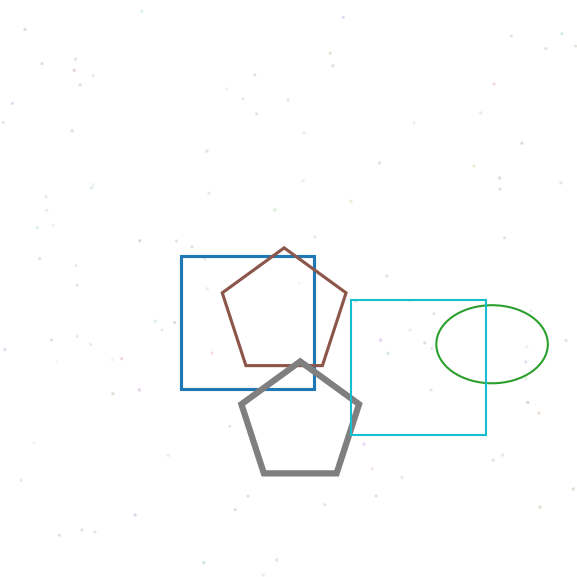[{"shape": "square", "thickness": 1.5, "radius": 0.58, "center": [0.429, 0.441]}, {"shape": "oval", "thickness": 1, "radius": 0.48, "center": [0.852, 0.403]}, {"shape": "pentagon", "thickness": 1.5, "radius": 0.56, "center": [0.492, 0.457]}, {"shape": "pentagon", "thickness": 3, "radius": 0.54, "center": [0.52, 0.266]}, {"shape": "square", "thickness": 1, "radius": 0.58, "center": [0.725, 0.363]}]